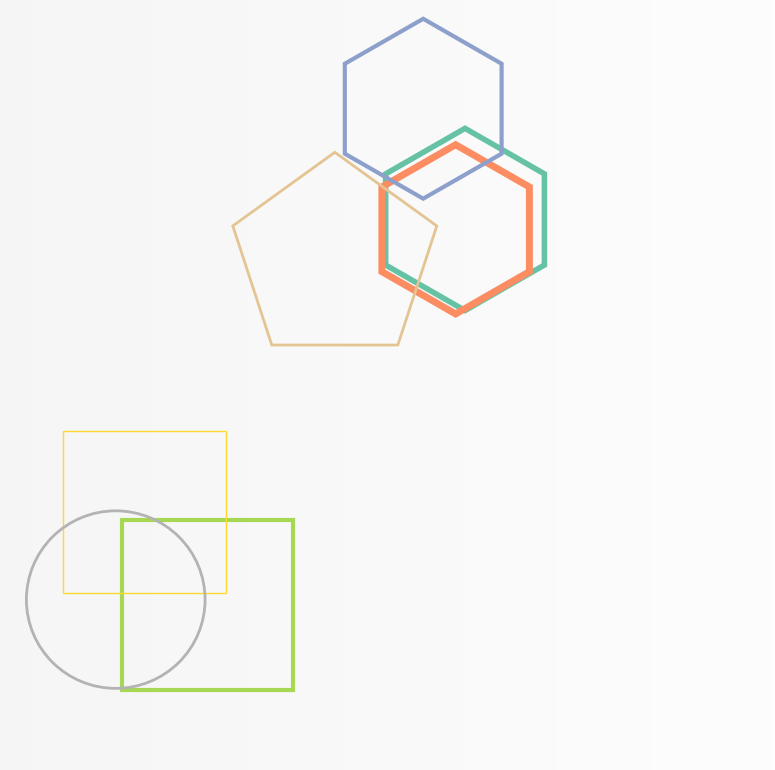[{"shape": "hexagon", "thickness": 2, "radius": 0.59, "center": [0.6, 0.715]}, {"shape": "hexagon", "thickness": 2.5, "radius": 0.55, "center": [0.588, 0.702]}, {"shape": "hexagon", "thickness": 1.5, "radius": 0.58, "center": [0.546, 0.859]}, {"shape": "square", "thickness": 1.5, "radius": 0.55, "center": [0.268, 0.214]}, {"shape": "square", "thickness": 0.5, "radius": 0.53, "center": [0.186, 0.335]}, {"shape": "pentagon", "thickness": 1, "radius": 0.69, "center": [0.432, 0.664]}, {"shape": "circle", "thickness": 1, "radius": 0.58, "center": [0.149, 0.221]}]